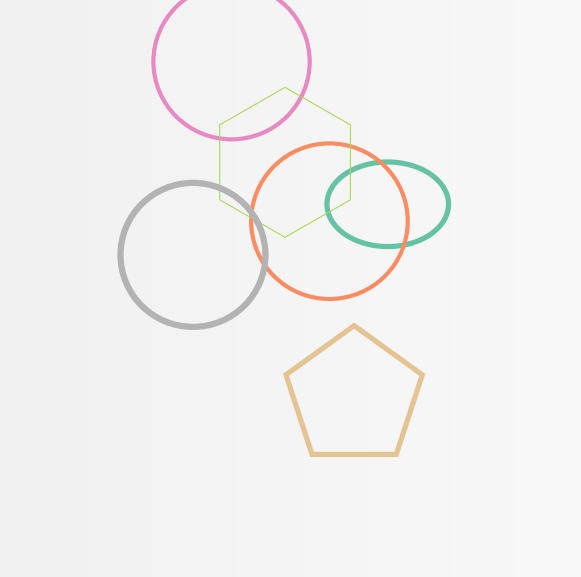[{"shape": "oval", "thickness": 2.5, "radius": 0.52, "center": [0.667, 0.645]}, {"shape": "circle", "thickness": 2, "radius": 0.67, "center": [0.567, 0.616]}, {"shape": "circle", "thickness": 2, "radius": 0.67, "center": [0.398, 0.892]}, {"shape": "hexagon", "thickness": 0.5, "radius": 0.65, "center": [0.49, 0.718]}, {"shape": "pentagon", "thickness": 2.5, "radius": 0.62, "center": [0.609, 0.312]}, {"shape": "circle", "thickness": 3, "radius": 0.62, "center": [0.332, 0.558]}]